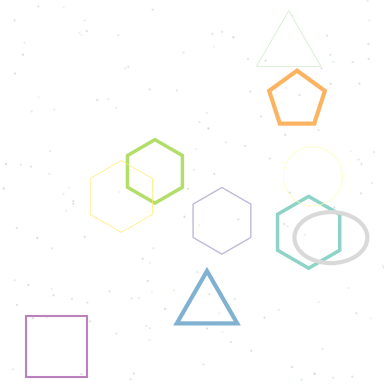[{"shape": "hexagon", "thickness": 2.5, "radius": 0.47, "center": [0.802, 0.397]}, {"shape": "circle", "thickness": 0.5, "radius": 0.38, "center": [0.812, 0.542]}, {"shape": "hexagon", "thickness": 1, "radius": 0.43, "center": [0.576, 0.426]}, {"shape": "triangle", "thickness": 3, "radius": 0.45, "center": [0.538, 0.205]}, {"shape": "pentagon", "thickness": 3, "radius": 0.38, "center": [0.771, 0.74]}, {"shape": "hexagon", "thickness": 2.5, "radius": 0.41, "center": [0.402, 0.555]}, {"shape": "oval", "thickness": 3, "radius": 0.47, "center": [0.86, 0.383]}, {"shape": "square", "thickness": 1.5, "radius": 0.4, "center": [0.148, 0.101]}, {"shape": "triangle", "thickness": 0.5, "radius": 0.48, "center": [0.75, 0.876]}, {"shape": "hexagon", "thickness": 0.5, "radius": 0.47, "center": [0.315, 0.49]}]